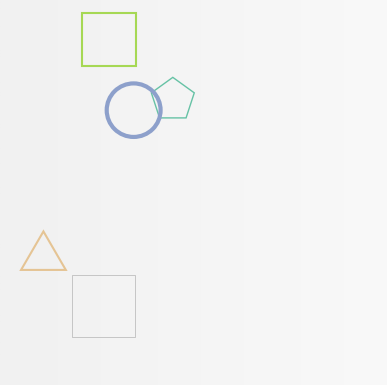[{"shape": "pentagon", "thickness": 1, "radius": 0.29, "center": [0.446, 0.741]}, {"shape": "circle", "thickness": 3, "radius": 0.35, "center": [0.345, 0.714]}, {"shape": "square", "thickness": 1.5, "radius": 0.35, "center": [0.282, 0.897]}, {"shape": "triangle", "thickness": 1.5, "radius": 0.33, "center": [0.112, 0.332]}, {"shape": "square", "thickness": 0.5, "radius": 0.41, "center": [0.267, 0.206]}]